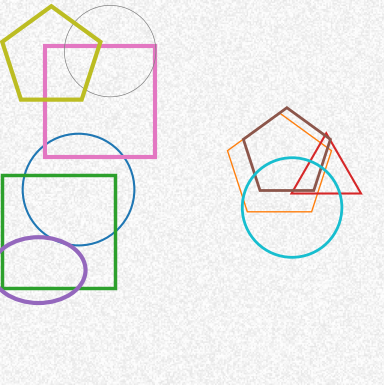[{"shape": "circle", "thickness": 1.5, "radius": 0.73, "center": [0.204, 0.508]}, {"shape": "pentagon", "thickness": 1, "radius": 0.71, "center": [0.726, 0.565]}, {"shape": "square", "thickness": 2.5, "radius": 0.73, "center": [0.153, 0.398]}, {"shape": "triangle", "thickness": 1.5, "radius": 0.52, "center": [0.847, 0.55]}, {"shape": "oval", "thickness": 3, "radius": 0.61, "center": [0.1, 0.298]}, {"shape": "pentagon", "thickness": 2, "radius": 0.59, "center": [0.745, 0.601]}, {"shape": "square", "thickness": 3, "radius": 0.72, "center": [0.259, 0.737]}, {"shape": "circle", "thickness": 0.5, "radius": 0.59, "center": [0.286, 0.867]}, {"shape": "pentagon", "thickness": 3, "radius": 0.67, "center": [0.133, 0.85]}, {"shape": "circle", "thickness": 2, "radius": 0.65, "center": [0.759, 0.461]}]